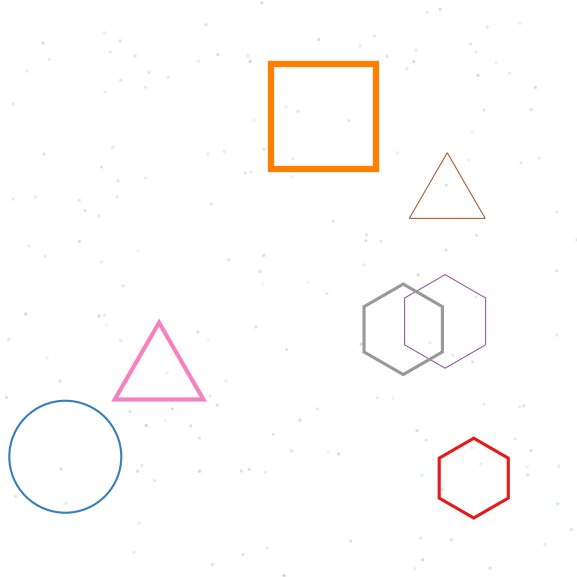[{"shape": "hexagon", "thickness": 1.5, "radius": 0.35, "center": [0.82, 0.171]}, {"shape": "circle", "thickness": 1, "radius": 0.48, "center": [0.113, 0.208]}, {"shape": "hexagon", "thickness": 0.5, "radius": 0.41, "center": [0.771, 0.443]}, {"shape": "square", "thickness": 3, "radius": 0.45, "center": [0.561, 0.798]}, {"shape": "triangle", "thickness": 0.5, "radius": 0.38, "center": [0.774, 0.659]}, {"shape": "triangle", "thickness": 2, "radius": 0.44, "center": [0.275, 0.352]}, {"shape": "hexagon", "thickness": 1.5, "radius": 0.39, "center": [0.698, 0.429]}]